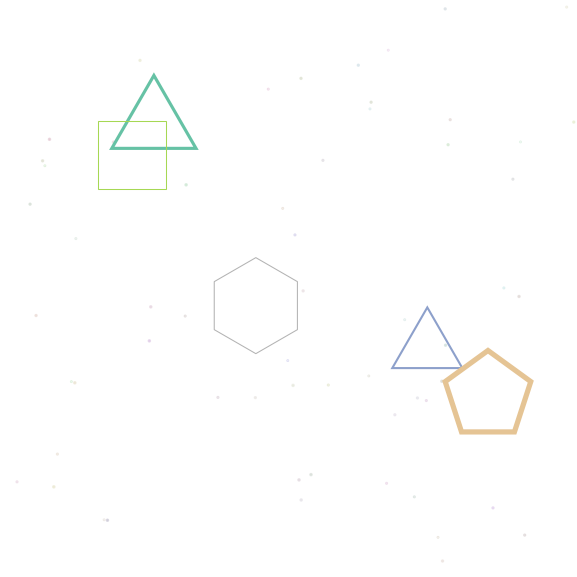[{"shape": "triangle", "thickness": 1.5, "radius": 0.42, "center": [0.266, 0.784]}, {"shape": "triangle", "thickness": 1, "radius": 0.35, "center": [0.74, 0.397]}, {"shape": "square", "thickness": 0.5, "radius": 0.29, "center": [0.229, 0.73]}, {"shape": "pentagon", "thickness": 2.5, "radius": 0.39, "center": [0.845, 0.314]}, {"shape": "hexagon", "thickness": 0.5, "radius": 0.42, "center": [0.443, 0.47]}]